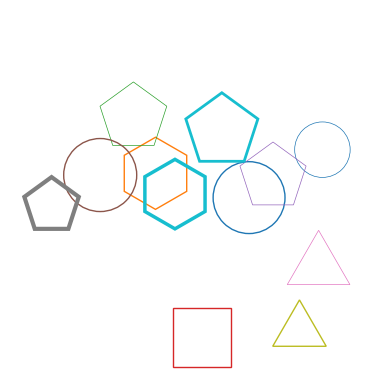[{"shape": "circle", "thickness": 0.5, "radius": 0.36, "center": [0.837, 0.611]}, {"shape": "circle", "thickness": 1, "radius": 0.47, "center": [0.647, 0.487]}, {"shape": "hexagon", "thickness": 1, "radius": 0.47, "center": [0.404, 0.55]}, {"shape": "pentagon", "thickness": 0.5, "radius": 0.46, "center": [0.346, 0.696]}, {"shape": "square", "thickness": 1, "radius": 0.38, "center": [0.526, 0.124]}, {"shape": "pentagon", "thickness": 0.5, "radius": 0.45, "center": [0.709, 0.541]}, {"shape": "circle", "thickness": 1, "radius": 0.47, "center": [0.26, 0.545]}, {"shape": "triangle", "thickness": 0.5, "radius": 0.47, "center": [0.828, 0.308]}, {"shape": "pentagon", "thickness": 3, "radius": 0.37, "center": [0.134, 0.466]}, {"shape": "triangle", "thickness": 1, "radius": 0.4, "center": [0.778, 0.141]}, {"shape": "pentagon", "thickness": 2, "radius": 0.49, "center": [0.576, 0.661]}, {"shape": "hexagon", "thickness": 2.5, "radius": 0.45, "center": [0.454, 0.496]}]